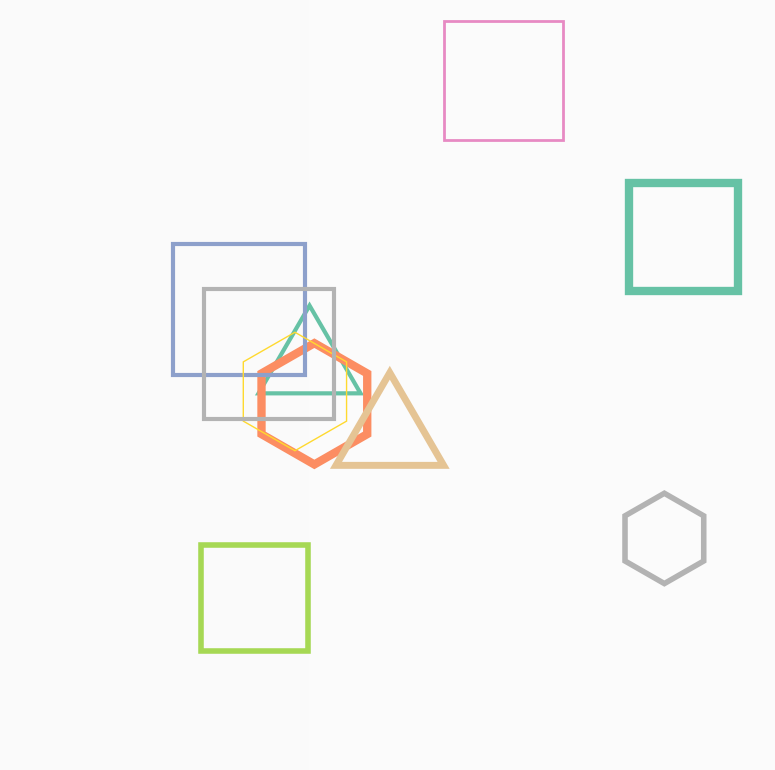[{"shape": "square", "thickness": 3, "radius": 0.35, "center": [0.882, 0.692]}, {"shape": "triangle", "thickness": 1.5, "radius": 0.38, "center": [0.399, 0.527]}, {"shape": "hexagon", "thickness": 3, "radius": 0.39, "center": [0.406, 0.476]}, {"shape": "square", "thickness": 1.5, "radius": 0.43, "center": [0.309, 0.598]}, {"shape": "square", "thickness": 1, "radius": 0.38, "center": [0.65, 0.896]}, {"shape": "square", "thickness": 2, "radius": 0.35, "center": [0.329, 0.224]}, {"shape": "hexagon", "thickness": 0.5, "radius": 0.38, "center": [0.381, 0.492]}, {"shape": "triangle", "thickness": 2.5, "radius": 0.4, "center": [0.503, 0.436]}, {"shape": "square", "thickness": 1.5, "radius": 0.42, "center": [0.347, 0.54]}, {"shape": "hexagon", "thickness": 2, "radius": 0.29, "center": [0.857, 0.301]}]